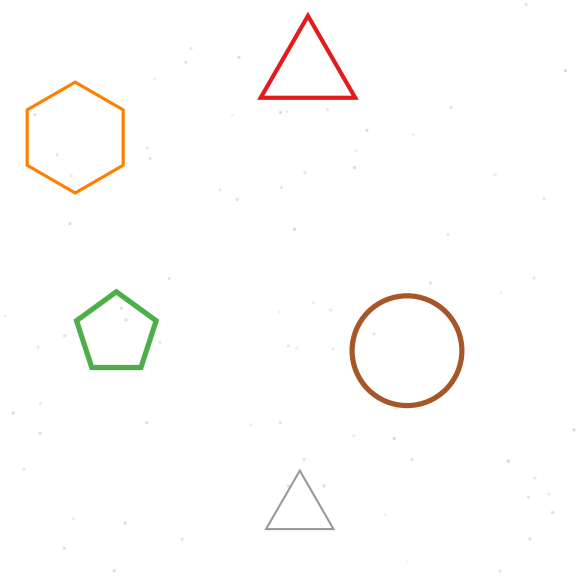[{"shape": "triangle", "thickness": 2, "radius": 0.47, "center": [0.533, 0.877]}, {"shape": "pentagon", "thickness": 2.5, "radius": 0.36, "center": [0.201, 0.421]}, {"shape": "hexagon", "thickness": 1.5, "radius": 0.48, "center": [0.13, 0.761]}, {"shape": "circle", "thickness": 2.5, "radius": 0.48, "center": [0.705, 0.392]}, {"shape": "triangle", "thickness": 1, "radius": 0.34, "center": [0.519, 0.117]}]